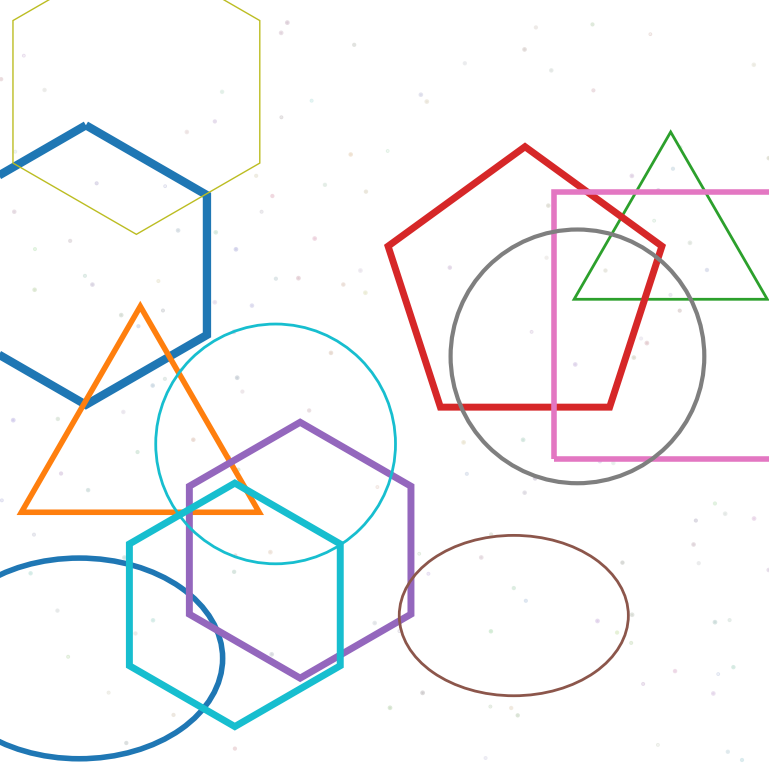[{"shape": "hexagon", "thickness": 3, "radius": 0.91, "center": [0.112, 0.656]}, {"shape": "oval", "thickness": 2, "radius": 0.93, "center": [0.103, 0.145]}, {"shape": "triangle", "thickness": 2, "radius": 0.89, "center": [0.182, 0.424]}, {"shape": "triangle", "thickness": 1, "radius": 0.72, "center": [0.871, 0.684]}, {"shape": "pentagon", "thickness": 2.5, "radius": 0.93, "center": [0.682, 0.623]}, {"shape": "hexagon", "thickness": 2.5, "radius": 0.83, "center": [0.39, 0.285]}, {"shape": "oval", "thickness": 1, "radius": 0.74, "center": [0.667, 0.201]}, {"shape": "square", "thickness": 2, "radius": 0.87, "center": [0.893, 0.577]}, {"shape": "circle", "thickness": 1.5, "radius": 0.82, "center": [0.75, 0.537]}, {"shape": "hexagon", "thickness": 0.5, "radius": 0.93, "center": [0.177, 0.881]}, {"shape": "hexagon", "thickness": 2.5, "radius": 0.79, "center": [0.305, 0.214]}, {"shape": "circle", "thickness": 1, "radius": 0.78, "center": [0.358, 0.423]}]